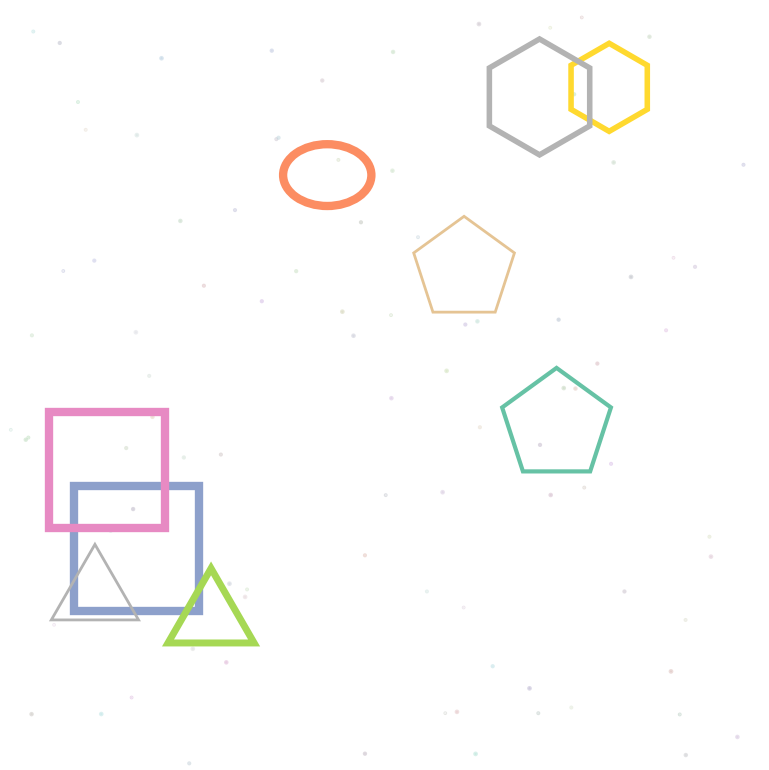[{"shape": "pentagon", "thickness": 1.5, "radius": 0.37, "center": [0.723, 0.448]}, {"shape": "oval", "thickness": 3, "radius": 0.29, "center": [0.425, 0.773]}, {"shape": "square", "thickness": 3, "radius": 0.4, "center": [0.177, 0.288]}, {"shape": "square", "thickness": 3, "radius": 0.38, "center": [0.138, 0.39]}, {"shape": "triangle", "thickness": 2.5, "radius": 0.32, "center": [0.274, 0.197]}, {"shape": "hexagon", "thickness": 2, "radius": 0.29, "center": [0.791, 0.887]}, {"shape": "pentagon", "thickness": 1, "radius": 0.34, "center": [0.603, 0.65]}, {"shape": "triangle", "thickness": 1, "radius": 0.33, "center": [0.123, 0.228]}, {"shape": "hexagon", "thickness": 2, "radius": 0.38, "center": [0.701, 0.874]}]